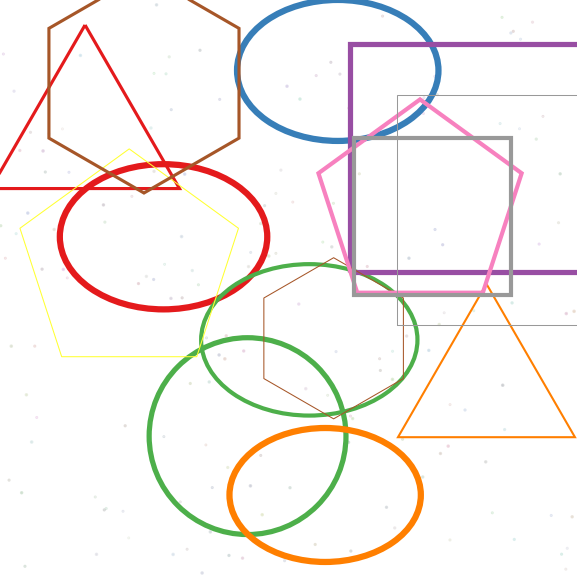[{"shape": "oval", "thickness": 3, "radius": 0.9, "center": [0.283, 0.589]}, {"shape": "triangle", "thickness": 1.5, "radius": 0.94, "center": [0.147, 0.767]}, {"shape": "oval", "thickness": 3, "radius": 0.87, "center": [0.585, 0.877]}, {"shape": "oval", "thickness": 2, "radius": 0.94, "center": [0.536, 0.411]}, {"shape": "circle", "thickness": 2.5, "radius": 0.85, "center": [0.429, 0.244]}, {"shape": "square", "thickness": 2.5, "radius": 0.99, "center": [0.803, 0.726]}, {"shape": "oval", "thickness": 3, "radius": 0.83, "center": [0.563, 0.142]}, {"shape": "triangle", "thickness": 1, "radius": 0.88, "center": [0.842, 0.331]}, {"shape": "pentagon", "thickness": 0.5, "radius": 0.99, "center": [0.224, 0.542]}, {"shape": "hexagon", "thickness": 0.5, "radius": 0.7, "center": [0.578, 0.413]}, {"shape": "hexagon", "thickness": 1.5, "radius": 0.95, "center": [0.249, 0.855]}, {"shape": "pentagon", "thickness": 2, "radius": 0.92, "center": [0.727, 0.642]}, {"shape": "square", "thickness": 2, "radius": 0.68, "center": [0.748, 0.625]}, {"shape": "square", "thickness": 0.5, "radius": 1.0, "center": [0.886, 0.636]}]